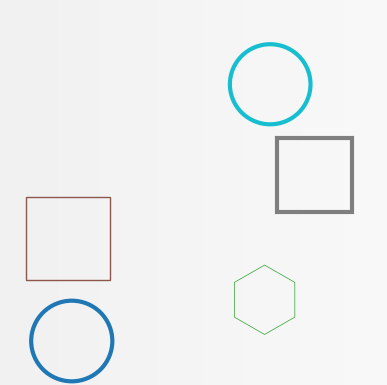[{"shape": "circle", "thickness": 3, "radius": 0.52, "center": [0.185, 0.114]}, {"shape": "hexagon", "thickness": 0.5, "radius": 0.45, "center": [0.683, 0.221]}, {"shape": "square", "thickness": 1, "radius": 0.54, "center": [0.175, 0.381]}, {"shape": "square", "thickness": 3, "radius": 0.48, "center": [0.812, 0.545]}, {"shape": "circle", "thickness": 3, "radius": 0.52, "center": [0.697, 0.781]}]